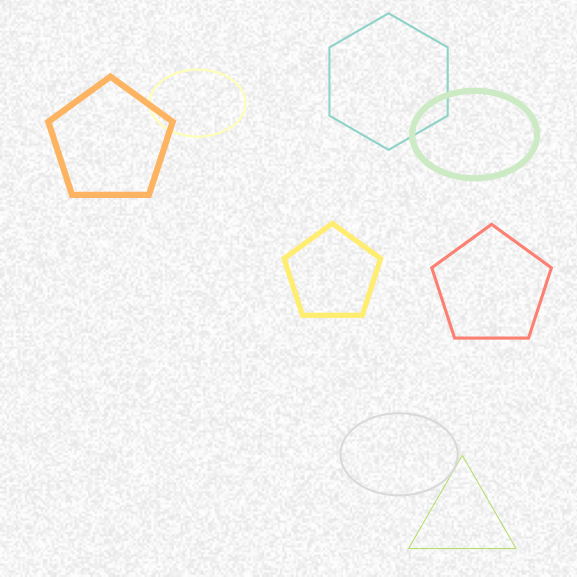[{"shape": "hexagon", "thickness": 1, "radius": 0.59, "center": [0.673, 0.858]}, {"shape": "oval", "thickness": 1, "radius": 0.41, "center": [0.342, 0.821]}, {"shape": "pentagon", "thickness": 1.5, "radius": 0.54, "center": [0.851, 0.502]}, {"shape": "pentagon", "thickness": 3, "radius": 0.57, "center": [0.191, 0.753]}, {"shape": "triangle", "thickness": 0.5, "radius": 0.54, "center": [0.801, 0.103]}, {"shape": "oval", "thickness": 1, "radius": 0.51, "center": [0.691, 0.212]}, {"shape": "oval", "thickness": 3, "radius": 0.54, "center": [0.822, 0.766]}, {"shape": "pentagon", "thickness": 2.5, "radius": 0.44, "center": [0.576, 0.524]}]